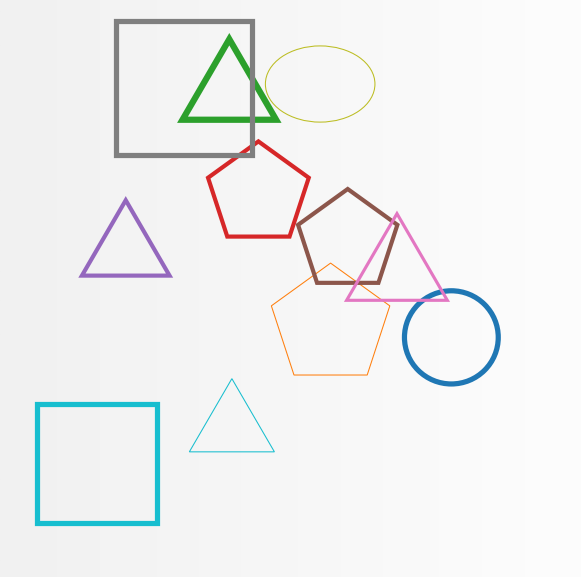[{"shape": "circle", "thickness": 2.5, "radius": 0.4, "center": [0.777, 0.415]}, {"shape": "pentagon", "thickness": 0.5, "radius": 0.54, "center": [0.569, 0.436]}, {"shape": "triangle", "thickness": 3, "radius": 0.46, "center": [0.395, 0.838]}, {"shape": "pentagon", "thickness": 2, "radius": 0.46, "center": [0.445, 0.663]}, {"shape": "triangle", "thickness": 2, "radius": 0.44, "center": [0.216, 0.565]}, {"shape": "pentagon", "thickness": 2, "radius": 0.45, "center": [0.598, 0.582]}, {"shape": "triangle", "thickness": 1.5, "radius": 0.5, "center": [0.683, 0.529]}, {"shape": "square", "thickness": 2.5, "radius": 0.58, "center": [0.316, 0.847]}, {"shape": "oval", "thickness": 0.5, "radius": 0.47, "center": [0.551, 0.854]}, {"shape": "triangle", "thickness": 0.5, "radius": 0.42, "center": [0.399, 0.259]}, {"shape": "square", "thickness": 2.5, "radius": 0.51, "center": [0.167, 0.196]}]